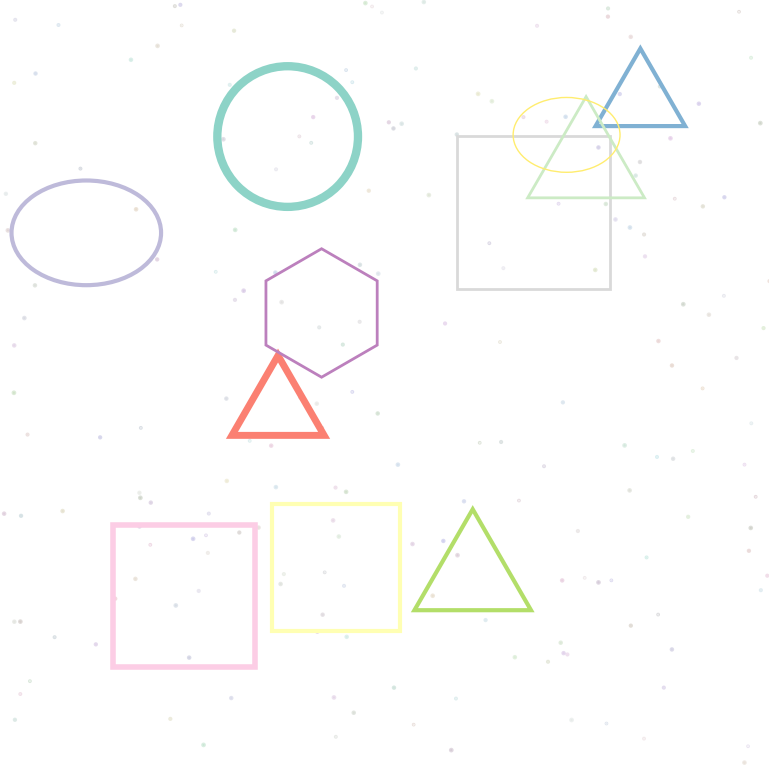[{"shape": "circle", "thickness": 3, "radius": 0.46, "center": [0.374, 0.823]}, {"shape": "square", "thickness": 1.5, "radius": 0.41, "center": [0.436, 0.263]}, {"shape": "oval", "thickness": 1.5, "radius": 0.49, "center": [0.112, 0.698]}, {"shape": "triangle", "thickness": 2.5, "radius": 0.35, "center": [0.361, 0.469]}, {"shape": "triangle", "thickness": 1.5, "radius": 0.34, "center": [0.832, 0.87]}, {"shape": "triangle", "thickness": 1.5, "radius": 0.44, "center": [0.614, 0.251]}, {"shape": "square", "thickness": 2, "radius": 0.46, "center": [0.239, 0.226]}, {"shape": "square", "thickness": 1, "radius": 0.5, "center": [0.693, 0.725]}, {"shape": "hexagon", "thickness": 1, "radius": 0.42, "center": [0.418, 0.594]}, {"shape": "triangle", "thickness": 1, "radius": 0.44, "center": [0.761, 0.787]}, {"shape": "oval", "thickness": 0.5, "radius": 0.35, "center": [0.736, 0.825]}]